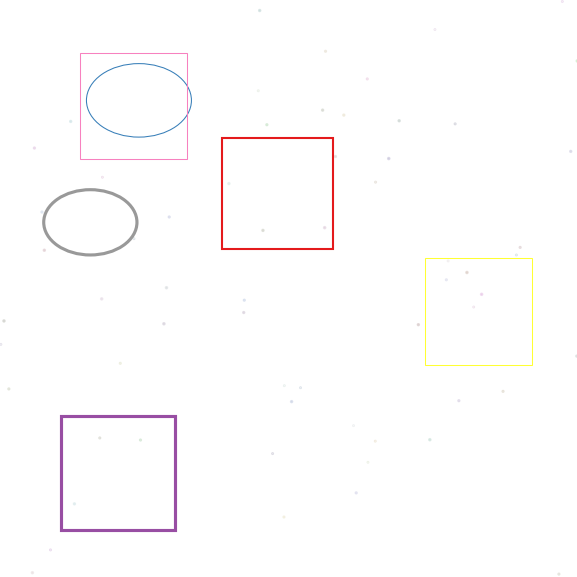[{"shape": "square", "thickness": 1, "radius": 0.48, "center": [0.481, 0.664]}, {"shape": "oval", "thickness": 0.5, "radius": 0.45, "center": [0.241, 0.825]}, {"shape": "square", "thickness": 1.5, "radius": 0.49, "center": [0.205, 0.18]}, {"shape": "square", "thickness": 0.5, "radius": 0.46, "center": [0.828, 0.46]}, {"shape": "square", "thickness": 0.5, "radius": 0.46, "center": [0.232, 0.816]}, {"shape": "oval", "thickness": 1.5, "radius": 0.4, "center": [0.156, 0.614]}]